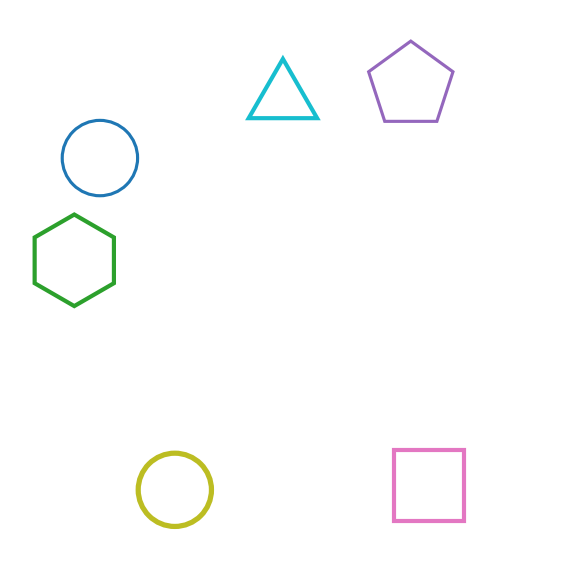[{"shape": "circle", "thickness": 1.5, "radius": 0.33, "center": [0.173, 0.725]}, {"shape": "hexagon", "thickness": 2, "radius": 0.4, "center": [0.129, 0.548]}, {"shape": "pentagon", "thickness": 1.5, "radius": 0.38, "center": [0.711, 0.851]}, {"shape": "square", "thickness": 2, "radius": 0.31, "center": [0.743, 0.158]}, {"shape": "circle", "thickness": 2.5, "radius": 0.32, "center": [0.303, 0.151]}, {"shape": "triangle", "thickness": 2, "radius": 0.34, "center": [0.49, 0.829]}]